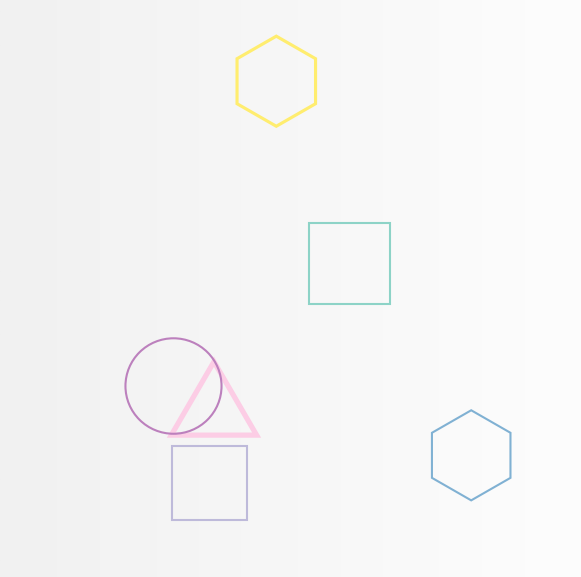[{"shape": "square", "thickness": 1, "radius": 0.35, "center": [0.601, 0.543]}, {"shape": "square", "thickness": 1, "radius": 0.32, "center": [0.36, 0.162]}, {"shape": "hexagon", "thickness": 1, "radius": 0.39, "center": [0.811, 0.211]}, {"shape": "triangle", "thickness": 2.5, "radius": 0.42, "center": [0.368, 0.288]}, {"shape": "circle", "thickness": 1, "radius": 0.41, "center": [0.298, 0.331]}, {"shape": "hexagon", "thickness": 1.5, "radius": 0.39, "center": [0.475, 0.859]}]